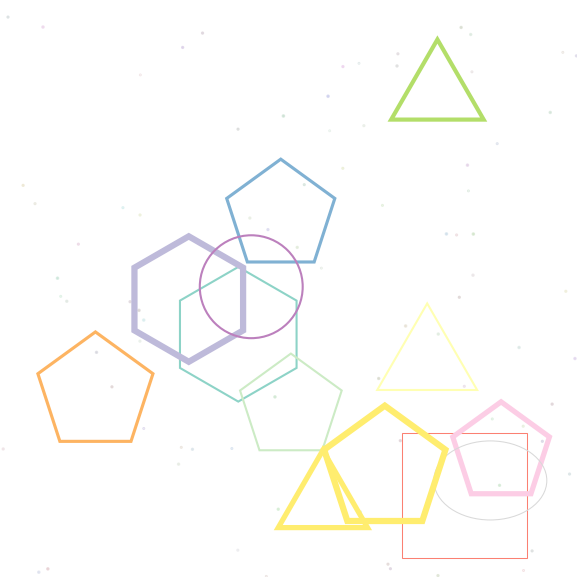[{"shape": "hexagon", "thickness": 1, "radius": 0.58, "center": [0.413, 0.42]}, {"shape": "triangle", "thickness": 1, "radius": 0.5, "center": [0.74, 0.374]}, {"shape": "hexagon", "thickness": 3, "radius": 0.54, "center": [0.327, 0.481]}, {"shape": "square", "thickness": 0.5, "radius": 0.54, "center": [0.804, 0.141]}, {"shape": "pentagon", "thickness": 1.5, "radius": 0.49, "center": [0.486, 0.625]}, {"shape": "pentagon", "thickness": 1.5, "radius": 0.52, "center": [0.165, 0.32]}, {"shape": "triangle", "thickness": 2, "radius": 0.46, "center": [0.757, 0.838]}, {"shape": "pentagon", "thickness": 2.5, "radius": 0.44, "center": [0.868, 0.215]}, {"shape": "oval", "thickness": 0.5, "radius": 0.49, "center": [0.849, 0.167]}, {"shape": "circle", "thickness": 1, "radius": 0.45, "center": [0.435, 0.503]}, {"shape": "pentagon", "thickness": 1, "radius": 0.46, "center": [0.504, 0.294]}, {"shape": "pentagon", "thickness": 3, "radius": 0.55, "center": [0.666, 0.186]}, {"shape": "triangle", "thickness": 2.5, "radius": 0.45, "center": [0.559, 0.13]}]